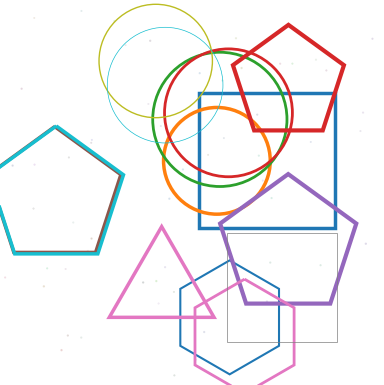[{"shape": "hexagon", "thickness": 1.5, "radius": 0.74, "center": [0.597, 0.176]}, {"shape": "square", "thickness": 2.5, "radius": 0.88, "center": [0.694, 0.583]}, {"shape": "circle", "thickness": 2.5, "radius": 0.69, "center": [0.563, 0.582]}, {"shape": "circle", "thickness": 2, "radius": 0.87, "center": [0.571, 0.69]}, {"shape": "pentagon", "thickness": 3, "radius": 0.76, "center": [0.749, 0.784]}, {"shape": "circle", "thickness": 2, "radius": 0.83, "center": [0.593, 0.707]}, {"shape": "pentagon", "thickness": 3, "radius": 0.93, "center": [0.749, 0.362]}, {"shape": "pentagon", "thickness": 2.5, "radius": 0.9, "center": [0.142, 0.491]}, {"shape": "hexagon", "thickness": 2, "radius": 0.74, "center": [0.635, 0.126]}, {"shape": "triangle", "thickness": 2.5, "radius": 0.79, "center": [0.42, 0.254]}, {"shape": "square", "thickness": 0.5, "radius": 0.71, "center": [0.731, 0.253]}, {"shape": "circle", "thickness": 1, "radius": 0.74, "center": [0.404, 0.842]}, {"shape": "pentagon", "thickness": 2.5, "radius": 0.92, "center": [0.146, 0.489]}, {"shape": "circle", "thickness": 0.5, "radius": 0.75, "center": [0.429, 0.779]}]